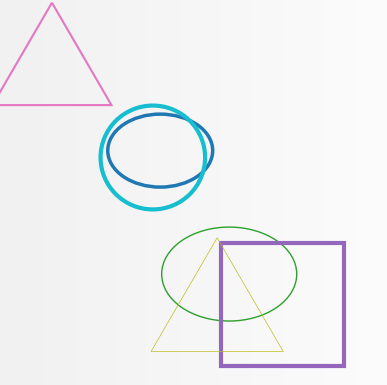[{"shape": "oval", "thickness": 2.5, "radius": 0.68, "center": [0.414, 0.609]}, {"shape": "oval", "thickness": 1, "radius": 0.87, "center": [0.591, 0.288]}, {"shape": "square", "thickness": 3, "radius": 0.79, "center": [0.728, 0.209]}, {"shape": "triangle", "thickness": 1.5, "radius": 0.89, "center": [0.134, 0.816]}, {"shape": "triangle", "thickness": 0.5, "radius": 0.98, "center": [0.56, 0.186]}, {"shape": "circle", "thickness": 3, "radius": 0.67, "center": [0.394, 0.591]}]